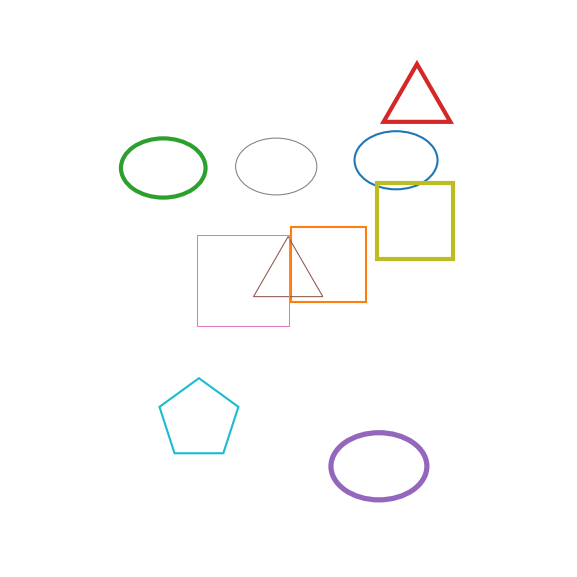[{"shape": "oval", "thickness": 1, "radius": 0.36, "center": [0.686, 0.722]}, {"shape": "square", "thickness": 1, "radius": 0.32, "center": [0.569, 0.541]}, {"shape": "oval", "thickness": 2, "radius": 0.37, "center": [0.283, 0.708]}, {"shape": "triangle", "thickness": 2, "radius": 0.33, "center": [0.722, 0.822]}, {"shape": "oval", "thickness": 2.5, "radius": 0.42, "center": [0.656, 0.192]}, {"shape": "triangle", "thickness": 0.5, "radius": 0.35, "center": [0.499, 0.52]}, {"shape": "square", "thickness": 0.5, "radius": 0.4, "center": [0.421, 0.514]}, {"shape": "oval", "thickness": 0.5, "radius": 0.35, "center": [0.478, 0.711]}, {"shape": "square", "thickness": 2, "radius": 0.33, "center": [0.718, 0.617]}, {"shape": "pentagon", "thickness": 1, "radius": 0.36, "center": [0.344, 0.272]}]